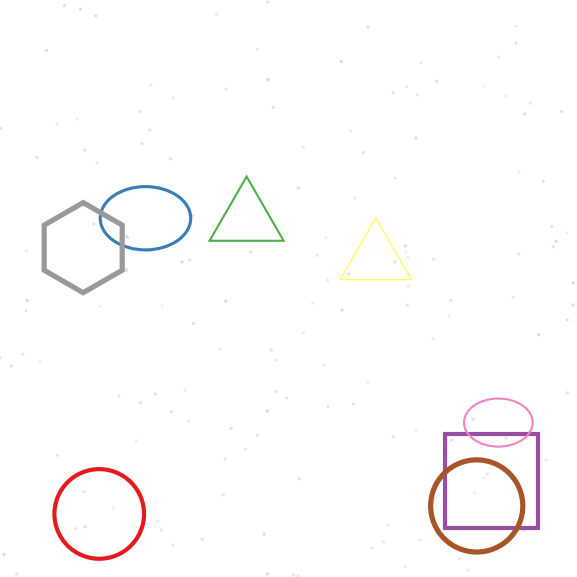[{"shape": "circle", "thickness": 2, "radius": 0.39, "center": [0.172, 0.109]}, {"shape": "oval", "thickness": 1.5, "radius": 0.39, "center": [0.252, 0.621]}, {"shape": "triangle", "thickness": 1, "radius": 0.37, "center": [0.427, 0.619]}, {"shape": "square", "thickness": 2, "radius": 0.41, "center": [0.851, 0.166]}, {"shape": "triangle", "thickness": 0.5, "radius": 0.36, "center": [0.651, 0.55]}, {"shape": "circle", "thickness": 2.5, "radius": 0.4, "center": [0.825, 0.123]}, {"shape": "oval", "thickness": 1, "radius": 0.3, "center": [0.863, 0.267]}, {"shape": "hexagon", "thickness": 2.5, "radius": 0.39, "center": [0.144, 0.57]}]